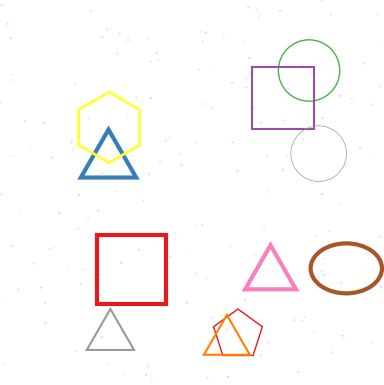[{"shape": "pentagon", "thickness": 1, "radius": 0.33, "center": [0.618, 0.131]}, {"shape": "square", "thickness": 3, "radius": 0.45, "center": [0.341, 0.3]}, {"shape": "triangle", "thickness": 3, "radius": 0.42, "center": [0.282, 0.58]}, {"shape": "circle", "thickness": 1, "radius": 0.4, "center": [0.803, 0.817]}, {"shape": "square", "thickness": 1.5, "radius": 0.4, "center": [0.736, 0.745]}, {"shape": "triangle", "thickness": 1.5, "radius": 0.34, "center": [0.589, 0.113]}, {"shape": "hexagon", "thickness": 2, "radius": 0.46, "center": [0.284, 0.669]}, {"shape": "oval", "thickness": 3, "radius": 0.46, "center": [0.899, 0.303]}, {"shape": "triangle", "thickness": 3, "radius": 0.38, "center": [0.703, 0.287]}, {"shape": "circle", "thickness": 0.5, "radius": 0.36, "center": [0.828, 0.601]}, {"shape": "triangle", "thickness": 1.5, "radius": 0.35, "center": [0.287, 0.127]}]